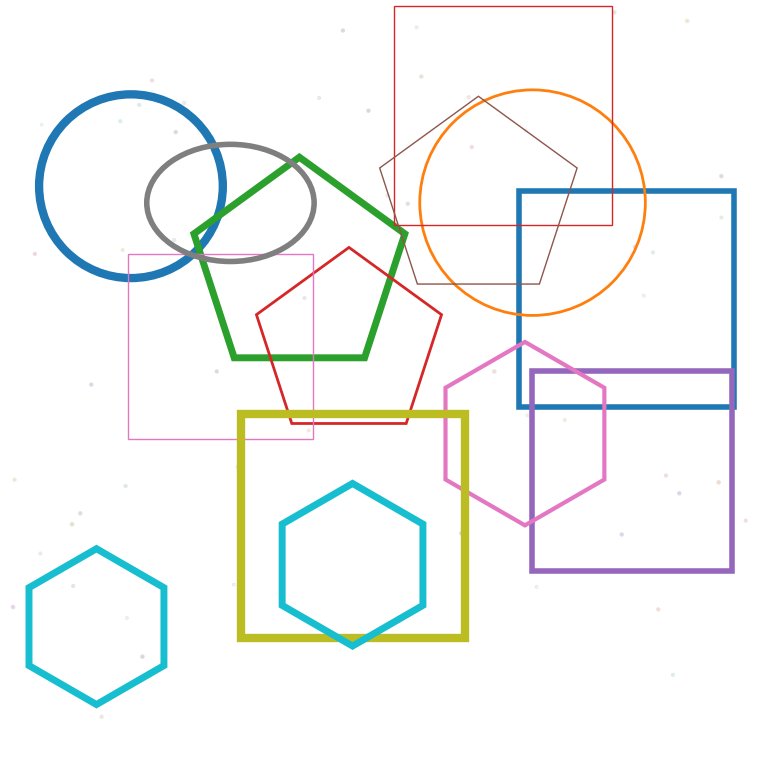[{"shape": "square", "thickness": 2, "radius": 0.7, "center": [0.814, 0.612]}, {"shape": "circle", "thickness": 3, "radius": 0.6, "center": [0.17, 0.758]}, {"shape": "circle", "thickness": 1, "radius": 0.73, "center": [0.692, 0.737]}, {"shape": "pentagon", "thickness": 2.5, "radius": 0.72, "center": [0.389, 0.652]}, {"shape": "square", "thickness": 0.5, "radius": 0.71, "center": [0.653, 0.85]}, {"shape": "pentagon", "thickness": 1, "radius": 0.63, "center": [0.453, 0.552]}, {"shape": "square", "thickness": 2, "radius": 0.65, "center": [0.82, 0.389]}, {"shape": "pentagon", "thickness": 0.5, "radius": 0.67, "center": [0.621, 0.74]}, {"shape": "square", "thickness": 0.5, "radius": 0.6, "center": [0.287, 0.55]}, {"shape": "hexagon", "thickness": 1.5, "radius": 0.6, "center": [0.682, 0.437]}, {"shape": "oval", "thickness": 2, "radius": 0.54, "center": [0.299, 0.736]}, {"shape": "square", "thickness": 3, "radius": 0.73, "center": [0.459, 0.317]}, {"shape": "hexagon", "thickness": 2.5, "radius": 0.51, "center": [0.125, 0.186]}, {"shape": "hexagon", "thickness": 2.5, "radius": 0.53, "center": [0.458, 0.267]}]